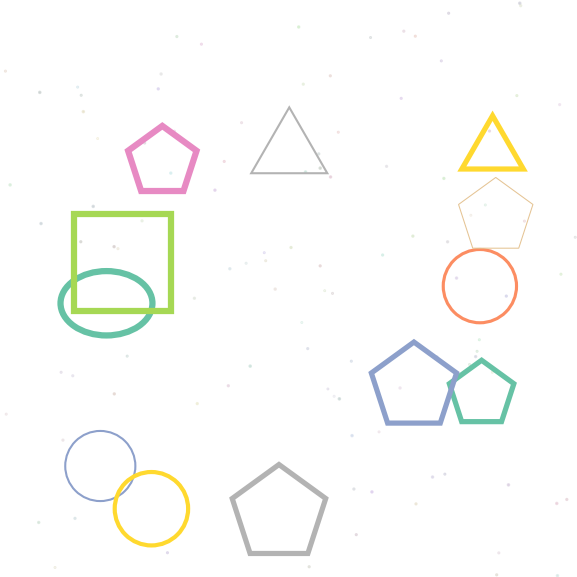[{"shape": "oval", "thickness": 3, "radius": 0.4, "center": [0.184, 0.474]}, {"shape": "pentagon", "thickness": 2.5, "radius": 0.29, "center": [0.834, 0.317]}, {"shape": "circle", "thickness": 1.5, "radius": 0.32, "center": [0.831, 0.504]}, {"shape": "circle", "thickness": 1, "radius": 0.3, "center": [0.174, 0.192]}, {"shape": "pentagon", "thickness": 2.5, "radius": 0.39, "center": [0.717, 0.329]}, {"shape": "pentagon", "thickness": 3, "radius": 0.31, "center": [0.281, 0.719]}, {"shape": "square", "thickness": 3, "radius": 0.42, "center": [0.212, 0.544]}, {"shape": "triangle", "thickness": 2.5, "radius": 0.31, "center": [0.853, 0.737]}, {"shape": "circle", "thickness": 2, "radius": 0.32, "center": [0.262, 0.118]}, {"shape": "pentagon", "thickness": 0.5, "radius": 0.34, "center": [0.858, 0.624]}, {"shape": "triangle", "thickness": 1, "radius": 0.38, "center": [0.501, 0.737]}, {"shape": "pentagon", "thickness": 2.5, "radius": 0.43, "center": [0.483, 0.11]}]